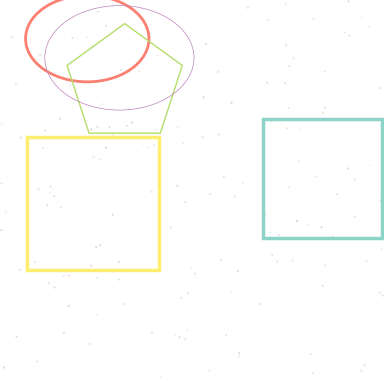[{"shape": "square", "thickness": 2.5, "radius": 0.77, "center": [0.838, 0.536]}, {"shape": "oval", "thickness": 2, "radius": 0.8, "center": [0.227, 0.9]}, {"shape": "pentagon", "thickness": 1, "radius": 0.79, "center": [0.324, 0.781]}, {"shape": "oval", "thickness": 0.5, "radius": 0.97, "center": [0.31, 0.85]}, {"shape": "square", "thickness": 2.5, "radius": 0.86, "center": [0.242, 0.471]}]